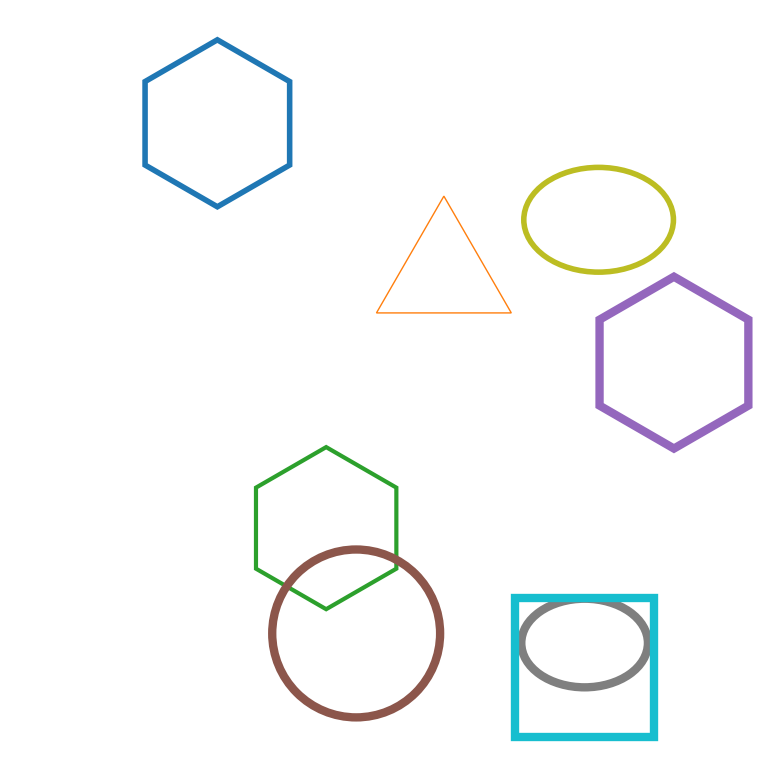[{"shape": "hexagon", "thickness": 2, "radius": 0.54, "center": [0.282, 0.84]}, {"shape": "triangle", "thickness": 0.5, "radius": 0.51, "center": [0.576, 0.644]}, {"shape": "hexagon", "thickness": 1.5, "radius": 0.53, "center": [0.424, 0.314]}, {"shape": "hexagon", "thickness": 3, "radius": 0.56, "center": [0.875, 0.529]}, {"shape": "circle", "thickness": 3, "radius": 0.55, "center": [0.463, 0.177]}, {"shape": "oval", "thickness": 3, "radius": 0.41, "center": [0.759, 0.165]}, {"shape": "oval", "thickness": 2, "radius": 0.49, "center": [0.777, 0.715]}, {"shape": "square", "thickness": 3, "radius": 0.45, "center": [0.759, 0.133]}]